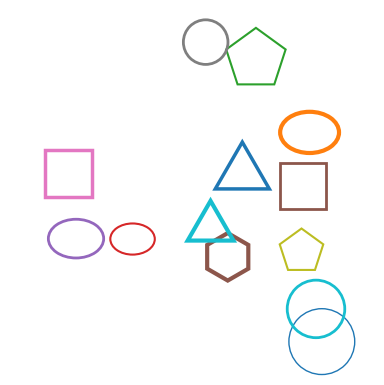[{"shape": "triangle", "thickness": 2.5, "radius": 0.41, "center": [0.629, 0.55]}, {"shape": "circle", "thickness": 1, "radius": 0.43, "center": [0.836, 0.113]}, {"shape": "oval", "thickness": 3, "radius": 0.38, "center": [0.804, 0.656]}, {"shape": "pentagon", "thickness": 1.5, "radius": 0.41, "center": [0.665, 0.846]}, {"shape": "oval", "thickness": 1.5, "radius": 0.29, "center": [0.344, 0.379]}, {"shape": "oval", "thickness": 2, "radius": 0.36, "center": [0.197, 0.38]}, {"shape": "hexagon", "thickness": 3, "radius": 0.31, "center": [0.592, 0.333]}, {"shape": "square", "thickness": 2, "radius": 0.3, "center": [0.787, 0.517]}, {"shape": "square", "thickness": 2.5, "radius": 0.3, "center": [0.178, 0.549]}, {"shape": "circle", "thickness": 2, "radius": 0.29, "center": [0.534, 0.891]}, {"shape": "pentagon", "thickness": 1.5, "radius": 0.3, "center": [0.783, 0.347]}, {"shape": "triangle", "thickness": 3, "radius": 0.34, "center": [0.547, 0.409]}, {"shape": "circle", "thickness": 2, "radius": 0.37, "center": [0.821, 0.198]}]